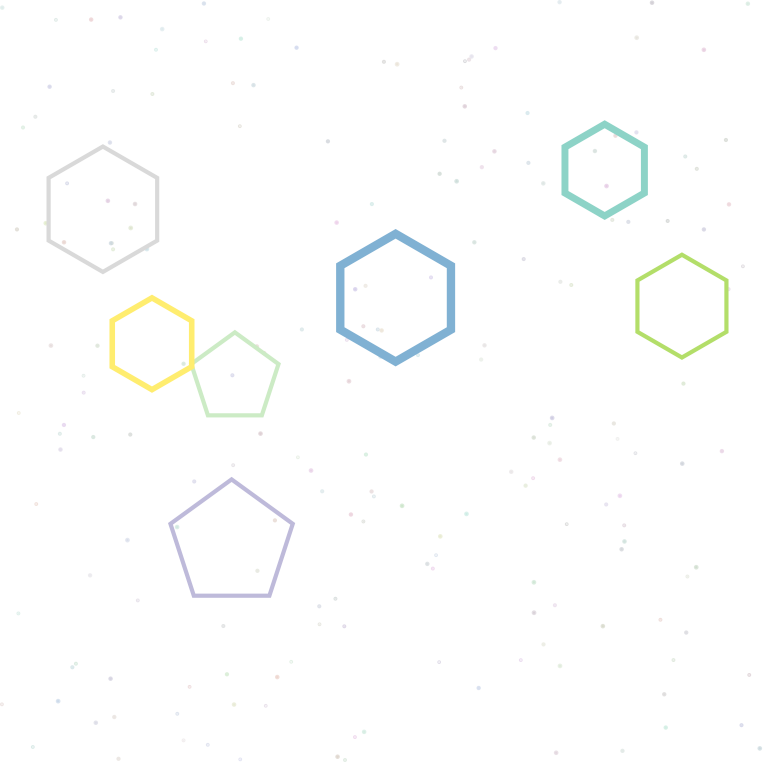[{"shape": "hexagon", "thickness": 2.5, "radius": 0.3, "center": [0.785, 0.779]}, {"shape": "pentagon", "thickness": 1.5, "radius": 0.42, "center": [0.301, 0.294]}, {"shape": "hexagon", "thickness": 3, "radius": 0.41, "center": [0.514, 0.613]}, {"shape": "hexagon", "thickness": 1.5, "radius": 0.33, "center": [0.886, 0.602]}, {"shape": "hexagon", "thickness": 1.5, "radius": 0.41, "center": [0.134, 0.728]}, {"shape": "pentagon", "thickness": 1.5, "radius": 0.3, "center": [0.305, 0.509]}, {"shape": "hexagon", "thickness": 2, "radius": 0.3, "center": [0.197, 0.554]}]